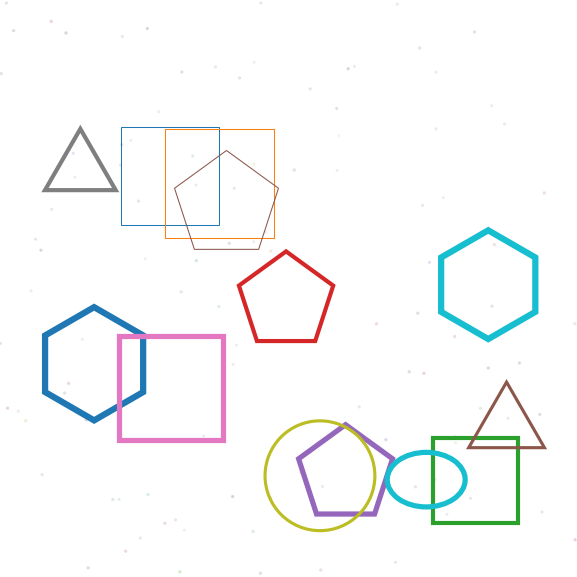[{"shape": "square", "thickness": 0.5, "radius": 0.42, "center": [0.294, 0.694]}, {"shape": "hexagon", "thickness": 3, "radius": 0.49, "center": [0.163, 0.369]}, {"shape": "square", "thickness": 0.5, "radius": 0.47, "center": [0.38, 0.682]}, {"shape": "square", "thickness": 2, "radius": 0.37, "center": [0.824, 0.166]}, {"shape": "pentagon", "thickness": 2, "radius": 0.43, "center": [0.495, 0.478]}, {"shape": "pentagon", "thickness": 2.5, "radius": 0.43, "center": [0.598, 0.178]}, {"shape": "triangle", "thickness": 1.5, "radius": 0.38, "center": [0.877, 0.262]}, {"shape": "pentagon", "thickness": 0.5, "radius": 0.47, "center": [0.392, 0.644]}, {"shape": "square", "thickness": 2.5, "radius": 0.45, "center": [0.296, 0.327]}, {"shape": "triangle", "thickness": 2, "radius": 0.35, "center": [0.139, 0.705]}, {"shape": "circle", "thickness": 1.5, "radius": 0.48, "center": [0.554, 0.175]}, {"shape": "hexagon", "thickness": 3, "radius": 0.47, "center": [0.845, 0.506]}, {"shape": "oval", "thickness": 2.5, "radius": 0.34, "center": [0.738, 0.169]}]